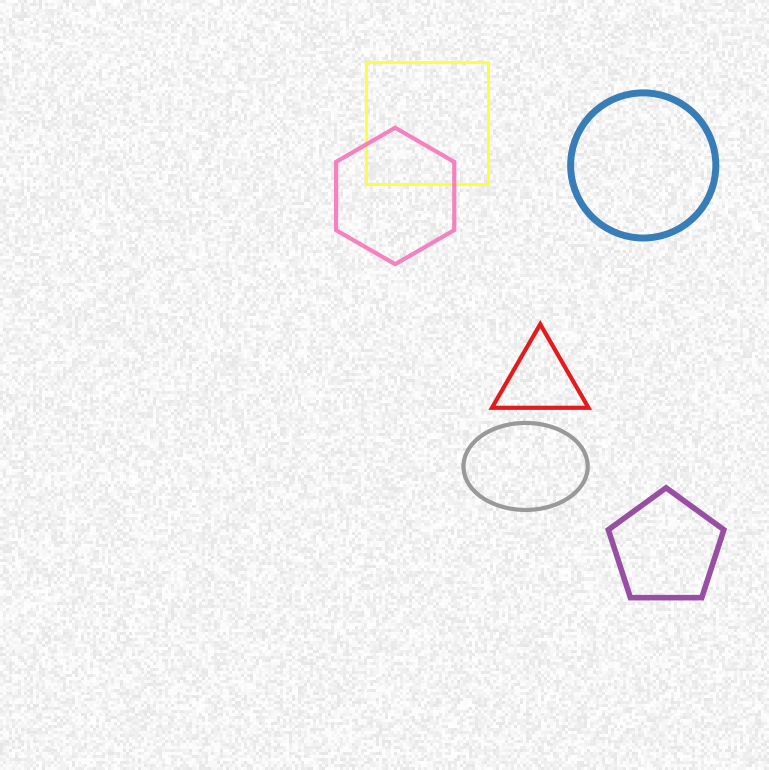[{"shape": "triangle", "thickness": 1.5, "radius": 0.36, "center": [0.702, 0.507]}, {"shape": "circle", "thickness": 2.5, "radius": 0.47, "center": [0.835, 0.785]}, {"shape": "pentagon", "thickness": 2, "radius": 0.39, "center": [0.865, 0.288]}, {"shape": "square", "thickness": 1, "radius": 0.4, "center": [0.554, 0.84]}, {"shape": "hexagon", "thickness": 1.5, "radius": 0.44, "center": [0.513, 0.745]}, {"shape": "oval", "thickness": 1.5, "radius": 0.4, "center": [0.683, 0.394]}]